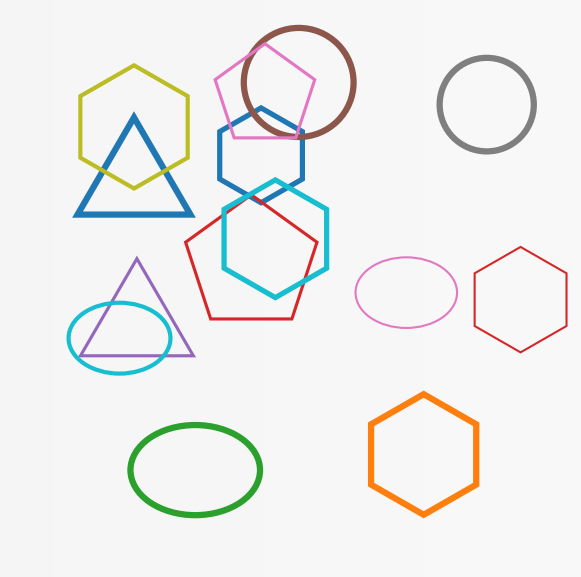[{"shape": "triangle", "thickness": 3, "radius": 0.56, "center": [0.231, 0.684]}, {"shape": "hexagon", "thickness": 2.5, "radius": 0.41, "center": [0.449, 0.73]}, {"shape": "hexagon", "thickness": 3, "radius": 0.52, "center": [0.729, 0.212]}, {"shape": "oval", "thickness": 3, "radius": 0.56, "center": [0.336, 0.185]}, {"shape": "pentagon", "thickness": 1.5, "radius": 0.59, "center": [0.432, 0.543]}, {"shape": "hexagon", "thickness": 1, "radius": 0.46, "center": [0.896, 0.48]}, {"shape": "triangle", "thickness": 1.5, "radius": 0.56, "center": [0.236, 0.439]}, {"shape": "circle", "thickness": 3, "radius": 0.47, "center": [0.514, 0.856]}, {"shape": "oval", "thickness": 1, "radius": 0.44, "center": [0.699, 0.492]}, {"shape": "pentagon", "thickness": 1.5, "radius": 0.45, "center": [0.456, 0.833]}, {"shape": "circle", "thickness": 3, "radius": 0.41, "center": [0.837, 0.818]}, {"shape": "hexagon", "thickness": 2, "radius": 0.53, "center": [0.231, 0.779]}, {"shape": "oval", "thickness": 2, "radius": 0.44, "center": [0.206, 0.414]}, {"shape": "hexagon", "thickness": 2.5, "radius": 0.51, "center": [0.474, 0.586]}]